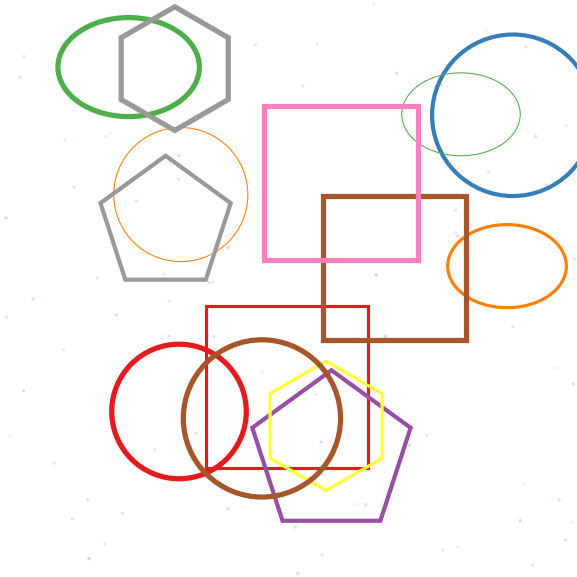[{"shape": "circle", "thickness": 2.5, "radius": 0.58, "center": [0.31, 0.287]}, {"shape": "square", "thickness": 1.5, "radius": 0.7, "center": [0.497, 0.329]}, {"shape": "circle", "thickness": 2, "radius": 0.7, "center": [0.888, 0.8]}, {"shape": "oval", "thickness": 0.5, "radius": 0.51, "center": [0.798, 0.801]}, {"shape": "oval", "thickness": 2.5, "radius": 0.61, "center": [0.223, 0.883]}, {"shape": "pentagon", "thickness": 2, "radius": 0.72, "center": [0.574, 0.214]}, {"shape": "oval", "thickness": 1.5, "radius": 0.51, "center": [0.878, 0.538]}, {"shape": "circle", "thickness": 0.5, "radius": 0.58, "center": [0.313, 0.662]}, {"shape": "hexagon", "thickness": 1.5, "radius": 0.56, "center": [0.565, 0.262]}, {"shape": "circle", "thickness": 2.5, "radius": 0.68, "center": [0.454, 0.275]}, {"shape": "square", "thickness": 2.5, "radius": 0.62, "center": [0.683, 0.535]}, {"shape": "square", "thickness": 2.5, "radius": 0.67, "center": [0.591, 0.682]}, {"shape": "pentagon", "thickness": 2, "radius": 0.59, "center": [0.287, 0.611]}, {"shape": "hexagon", "thickness": 2.5, "radius": 0.54, "center": [0.303, 0.88]}]